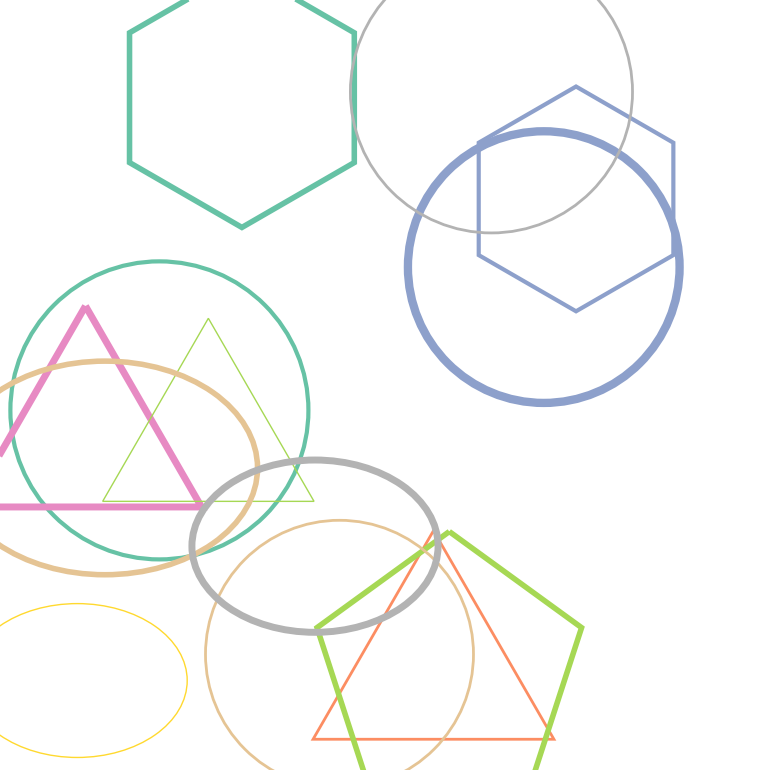[{"shape": "circle", "thickness": 1.5, "radius": 0.97, "center": [0.207, 0.467]}, {"shape": "hexagon", "thickness": 2, "radius": 0.84, "center": [0.314, 0.873]}, {"shape": "triangle", "thickness": 1, "radius": 0.9, "center": [0.563, 0.13]}, {"shape": "hexagon", "thickness": 1.5, "radius": 0.73, "center": [0.748, 0.742]}, {"shape": "circle", "thickness": 3, "radius": 0.88, "center": [0.706, 0.653]}, {"shape": "triangle", "thickness": 2.5, "radius": 0.87, "center": [0.111, 0.429]}, {"shape": "triangle", "thickness": 0.5, "radius": 0.79, "center": [0.271, 0.428]}, {"shape": "pentagon", "thickness": 2, "radius": 0.9, "center": [0.584, 0.129]}, {"shape": "oval", "thickness": 0.5, "radius": 0.71, "center": [0.1, 0.116]}, {"shape": "oval", "thickness": 2, "radius": 0.99, "center": [0.136, 0.392]}, {"shape": "circle", "thickness": 1, "radius": 0.87, "center": [0.441, 0.15]}, {"shape": "oval", "thickness": 2.5, "radius": 0.8, "center": [0.409, 0.291]}, {"shape": "circle", "thickness": 1, "radius": 0.92, "center": [0.638, 0.881]}]